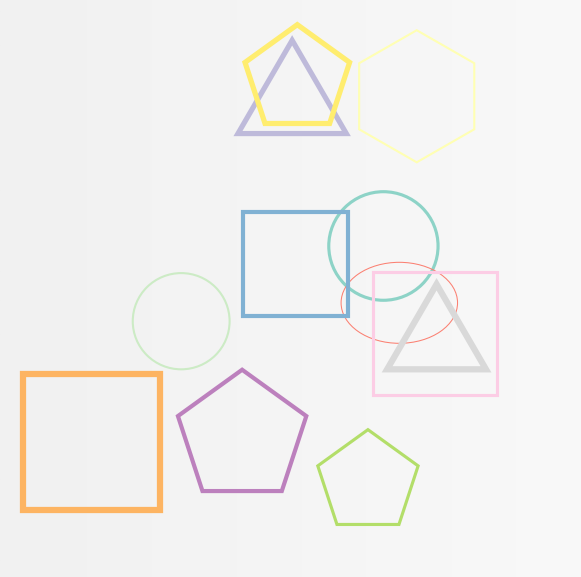[{"shape": "circle", "thickness": 1.5, "radius": 0.47, "center": [0.66, 0.573]}, {"shape": "hexagon", "thickness": 1, "radius": 0.57, "center": [0.717, 0.832]}, {"shape": "triangle", "thickness": 2.5, "radius": 0.54, "center": [0.503, 0.822]}, {"shape": "oval", "thickness": 0.5, "radius": 0.5, "center": [0.687, 0.475]}, {"shape": "square", "thickness": 2, "radius": 0.45, "center": [0.508, 0.542]}, {"shape": "square", "thickness": 3, "radius": 0.59, "center": [0.158, 0.234]}, {"shape": "pentagon", "thickness": 1.5, "radius": 0.45, "center": [0.633, 0.164]}, {"shape": "square", "thickness": 1.5, "radius": 0.53, "center": [0.748, 0.422]}, {"shape": "triangle", "thickness": 3, "radius": 0.49, "center": [0.751, 0.409]}, {"shape": "pentagon", "thickness": 2, "radius": 0.58, "center": [0.417, 0.243]}, {"shape": "circle", "thickness": 1, "radius": 0.42, "center": [0.312, 0.443]}, {"shape": "pentagon", "thickness": 2.5, "radius": 0.47, "center": [0.512, 0.862]}]